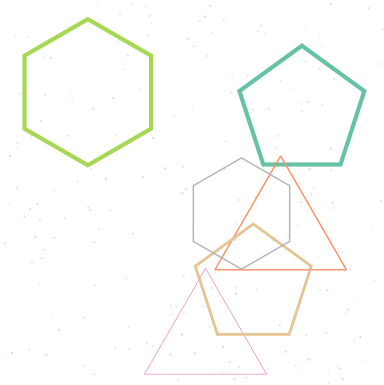[{"shape": "pentagon", "thickness": 3, "radius": 0.85, "center": [0.784, 0.711]}, {"shape": "triangle", "thickness": 1, "radius": 0.99, "center": [0.729, 0.398]}, {"shape": "triangle", "thickness": 0.5, "radius": 0.92, "center": [0.534, 0.12]}, {"shape": "hexagon", "thickness": 3, "radius": 0.95, "center": [0.228, 0.761]}, {"shape": "pentagon", "thickness": 2, "radius": 0.79, "center": [0.658, 0.26]}, {"shape": "hexagon", "thickness": 1, "radius": 0.72, "center": [0.627, 0.445]}]